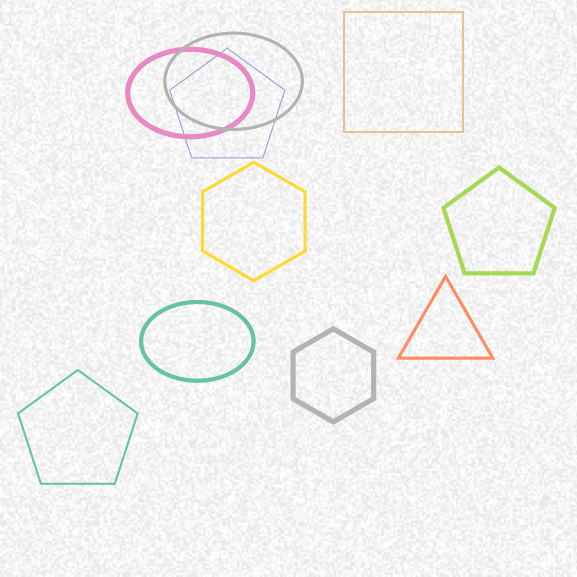[{"shape": "oval", "thickness": 2, "radius": 0.49, "center": [0.342, 0.408]}, {"shape": "pentagon", "thickness": 1, "radius": 0.54, "center": [0.135, 0.25]}, {"shape": "triangle", "thickness": 1.5, "radius": 0.47, "center": [0.772, 0.426]}, {"shape": "pentagon", "thickness": 0.5, "radius": 0.52, "center": [0.394, 0.811]}, {"shape": "oval", "thickness": 2.5, "radius": 0.54, "center": [0.329, 0.838]}, {"shape": "pentagon", "thickness": 2, "radius": 0.51, "center": [0.864, 0.608]}, {"shape": "hexagon", "thickness": 1.5, "radius": 0.51, "center": [0.44, 0.616]}, {"shape": "square", "thickness": 1, "radius": 0.52, "center": [0.699, 0.874]}, {"shape": "hexagon", "thickness": 2.5, "radius": 0.4, "center": [0.577, 0.349]}, {"shape": "oval", "thickness": 1.5, "radius": 0.6, "center": [0.405, 0.858]}]